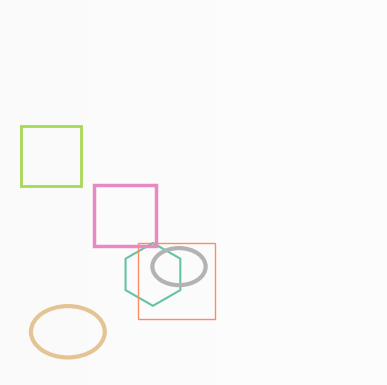[{"shape": "hexagon", "thickness": 1.5, "radius": 0.41, "center": [0.395, 0.287]}, {"shape": "square", "thickness": 1, "radius": 0.49, "center": [0.455, 0.271]}, {"shape": "square", "thickness": 2.5, "radius": 0.4, "center": [0.322, 0.44]}, {"shape": "square", "thickness": 2, "radius": 0.39, "center": [0.132, 0.595]}, {"shape": "oval", "thickness": 3, "radius": 0.48, "center": [0.175, 0.138]}, {"shape": "oval", "thickness": 3, "radius": 0.34, "center": [0.462, 0.307]}]